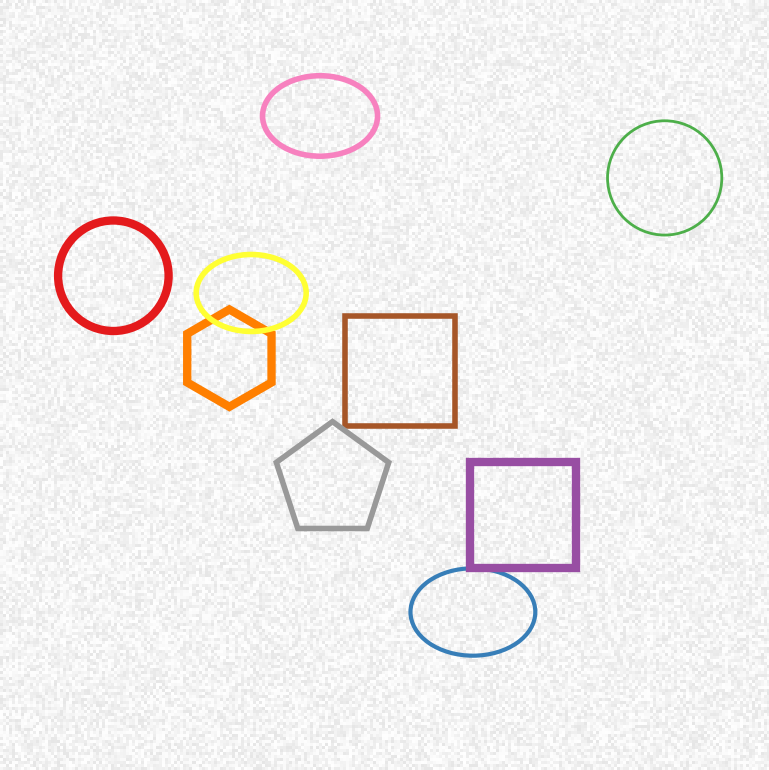[{"shape": "circle", "thickness": 3, "radius": 0.36, "center": [0.147, 0.642]}, {"shape": "oval", "thickness": 1.5, "radius": 0.41, "center": [0.614, 0.205]}, {"shape": "circle", "thickness": 1, "radius": 0.37, "center": [0.863, 0.769]}, {"shape": "square", "thickness": 3, "radius": 0.35, "center": [0.679, 0.331]}, {"shape": "hexagon", "thickness": 3, "radius": 0.32, "center": [0.298, 0.535]}, {"shape": "oval", "thickness": 2, "radius": 0.36, "center": [0.326, 0.62]}, {"shape": "square", "thickness": 2, "radius": 0.36, "center": [0.52, 0.518]}, {"shape": "oval", "thickness": 2, "radius": 0.37, "center": [0.416, 0.849]}, {"shape": "pentagon", "thickness": 2, "radius": 0.38, "center": [0.432, 0.376]}]